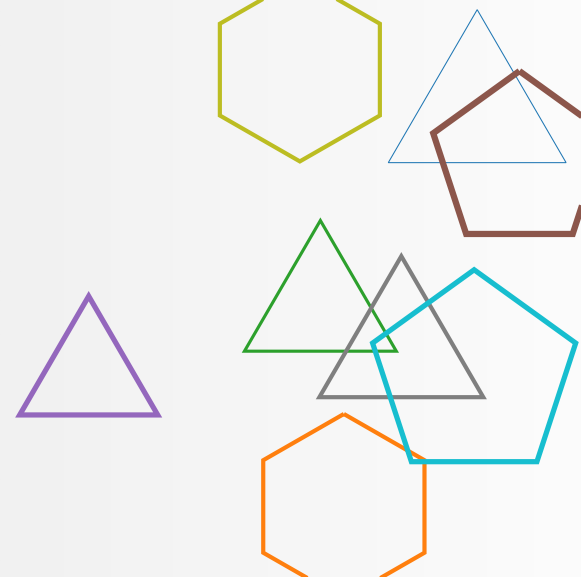[{"shape": "triangle", "thickness": 0.5, "radius": 0.88, "center": [0.821, 0.806]}, {"shape": "hexagon", "thickness": 2, "radius": 0.8, "center": [0.592, 0.122]}, {"shape": "triangle", "thickness": 1.5, "radius": 0.75, "center": [0.551, 0.466]}, {"shape": "triangle", "thickness": 2.5, "radius": 0.69, "center": [0.153, 0.349]}, {"shape": "pentagon", "thickness": 3, "radius": 0.78, "center": [0.894, 0.72]}, {"shape": "triangle", "thickness": 2, "radius": 0.81, "center": [0.69, 0.393]}, {"shape": "hexagon", "thickness": 2, "radius": 0.79, "center": [0.516, 0.879]}, {"shape": "pentagon", "thickness": 2.5, "radius": 0.92, "center": [0.816, 0.348]}]